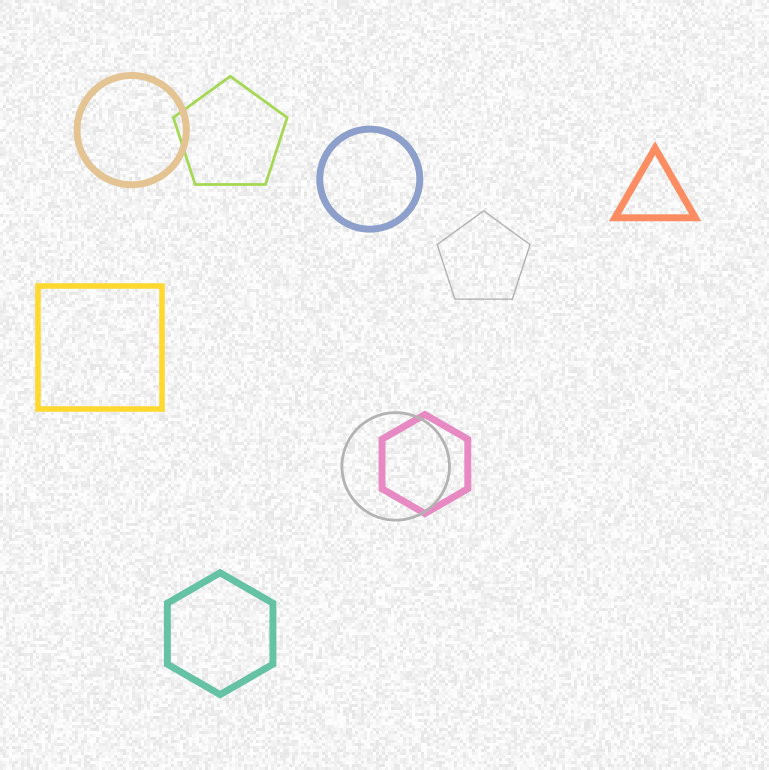[{"shape": "hexagon", "thickness": 2.5, "radius": 0.4, "center": [0.286, 0.177]}, {"shape": "triangle", "thickness": 2.5, "radius": 0.3, "center": [0.851, 0.747]}, {"shape": "circle", "thickness": 2.5, "radius": 0.32, "center": [0.48, 0.767]}, {"shape": "hexagon", "thickness": 2.5, "radius": 0.32, "center": [0.552, 0.397]}, {"shape": "pentagon", "thickness": 1, "radius": 0.39, "center": [0.299, 0.823]}, {"shape": "square", "thickness": 2, "radius": 0.4, "center": [0.13, 0.549]}, {"shape": "circle", "thickness": 2.5, "radius": 0.35, "center": [0.171, 0.831]}, {"shape": "circle", "thickness": 1, "radius": 0.35, "center": [0.514, 0.394]}, {"shape": "pentagon", "thickness": 0.5, "radius": 0.32, "center": [0.628, 0.663]}]